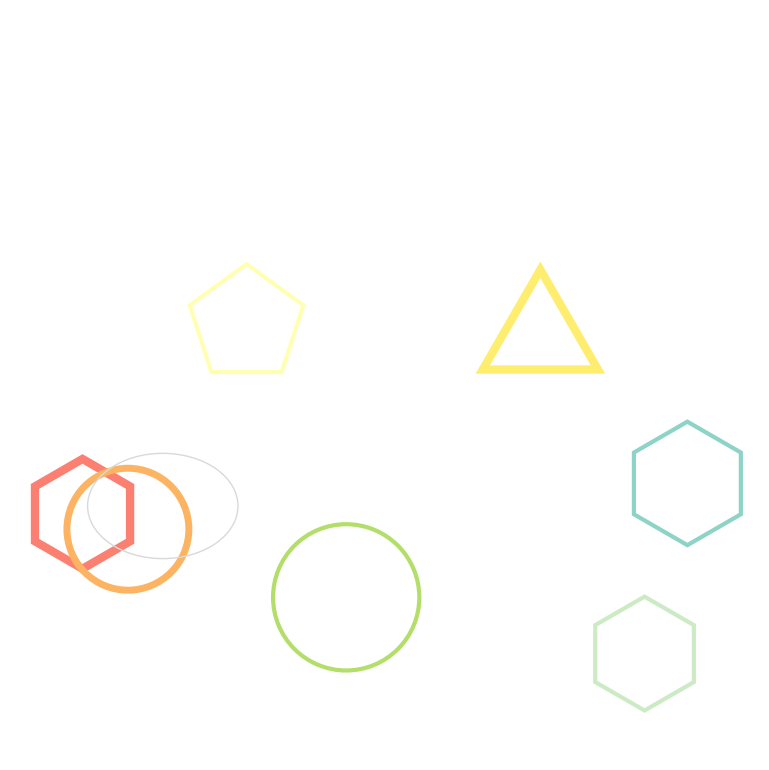[{"shape": "hexagon", "thickness": 1.5, "radius": 0.4, "center": [0.893, 0.372]}, {"shape": "pentagon", "thickness": 1.5, "radius": 0.39, "center": [0.32, 0.58]}, {"shape": "hexagon", "thickness": 3, "radius": 0.36, "center": [0.107, 0.333]}, {"shape": "circle", "thickness": 2.5, "radius": 0.4, "center": [0.166, 0.313]}, {"shape": "circle", "thickness": 1.5, "radius": 0.47, "center": [0.45, 0.224]}, {"shape": "oval", "thickness": 0.5, "radius": 0.49, "center": [0.211, 0.343]}, {"shape": "hexagon", "thickness": 1.5, "radius": 0.37, "center": [0.837, 0.151]}, {"shape": "triangle", "thickness": 3, "radius": 0.43, "center": [0.702, 0.563]}]